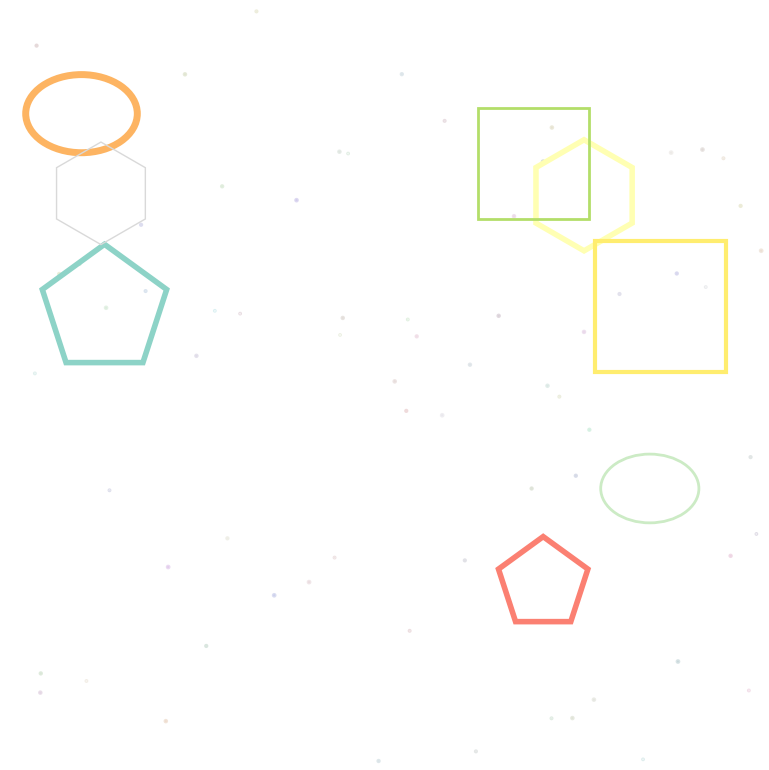[{"shape": "pentagon", "thickness": 2, "radius": 0.42, "center": [0.136, 0.598]}, {"shape": "hexagon", "thickness": 2, "radius": 0.36, "center": [0.759, 0.746]}, {"shape": "pentagon", "thickness": 2, "radius": 0.31, "center": [0.705, 0.242]}, {"shape": "oval", "thickness": 2.5, "radius": 0.36, "center": [0.106, 0.852]}, {"shape": "square", "thickness": 1, "radius": 0.36, "center": [0.693, 0.788]}, {"shape": "hexagon", "thickness": 0.5, "radius": 0.33, "center": [0.131, 0.749]}, {"shape": "oval", "thickness": 1, "radius": 0.32, "center": [0.844, 0.366]}, {"shape": "square", "thickness": 1.5, "radius": 0.43, "center": [0.858, 0.602]}]